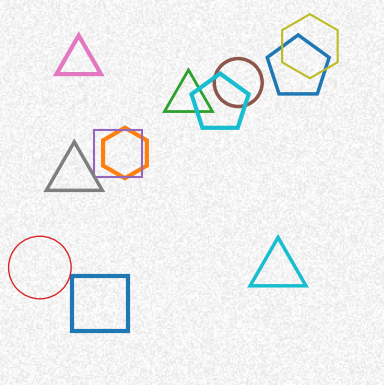[{"shape": "pentagon", "thickness": 2.5, "radius": 0.42, "center": [0.774, 0.825]}, {"shape": "square", "thickness": 3, "radius": 0.36, "center": [0.259, 0.212]}, {"shape": "hexagon", "thickness": 3, "radius": 0.33, "center": [0.325, 0.603]}, {"shape": "triangle", "thickness": 2, "radius": 0.36, "center": [0.49, 0.746]}, {"shape": "circle", "thickness": 1, "radius": 0.41, "center": [0.104, 0.305]}, {"shape": "square", "thickness": 1.5, "radius": 0.31, "center": [0.306, 0.601]}, {"shape": "circle", "thickness": 2.5, "radius": 0.31, "center": [0.619, 0.786]}, {"shape": "triangle", "thickness": 3, "radius": 0.33, "center": [0.204, 0.841]}, {"shape": "triangle", "thickness": 2.5, "radius": 0.42, "center": [0.193, 0.547]}, {"shape": "hexagon", "thickness": 1.5, "radius": 0.42, "center": [0.805, 0.88]}, {"shape": "triangle", "thickness": 2.5, "radius": 0.42, "center": [0.722, 0.3]}, {"shape": "pentagon", "thickness": 3, "radius": 0.39, "center": [0.572, 0.731]}]